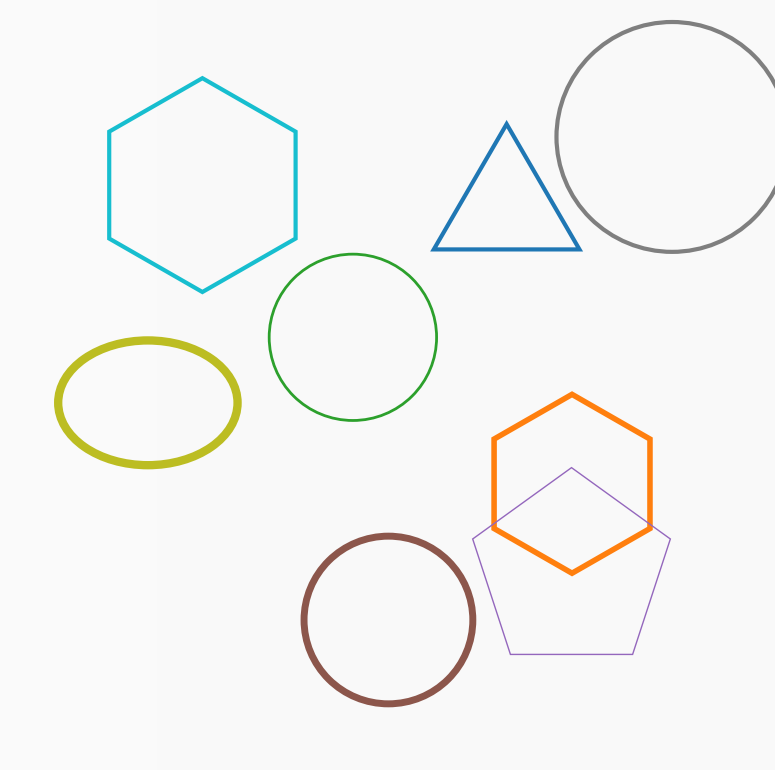[{"shape": "triangle", "thickness": 1.5, "radius": 0.54, "center": [0.654, 0.73]}, {"shape": "hexagon", "thickness": 2, "radius": 0.58, "center": [0.738, 0.372]}, {"shape": "circle", "thickness": 1, "radius": 0.54, "center": [0.455, 0.562]}, {"shape": "pentagon", "thickness": 0.5, "radius": 0.67, "center": [0.737, 0.259]}, {"shape": "circle", "thickness": 2.5, "radius": 0.54, "center": [0.501, 0.195]}, {"shape": "circle", "thickness": 1.5, "radius": 0.75, "center": [0.867, 0.822]}, {"shape": "oval", "thickness": 3, "radius": 0.58, "center": [0.191, 0.477]}, {"shape": "hexagon", "thickness": 1.5, "radius": 0.69, "center": [0.261, 0.76]}]